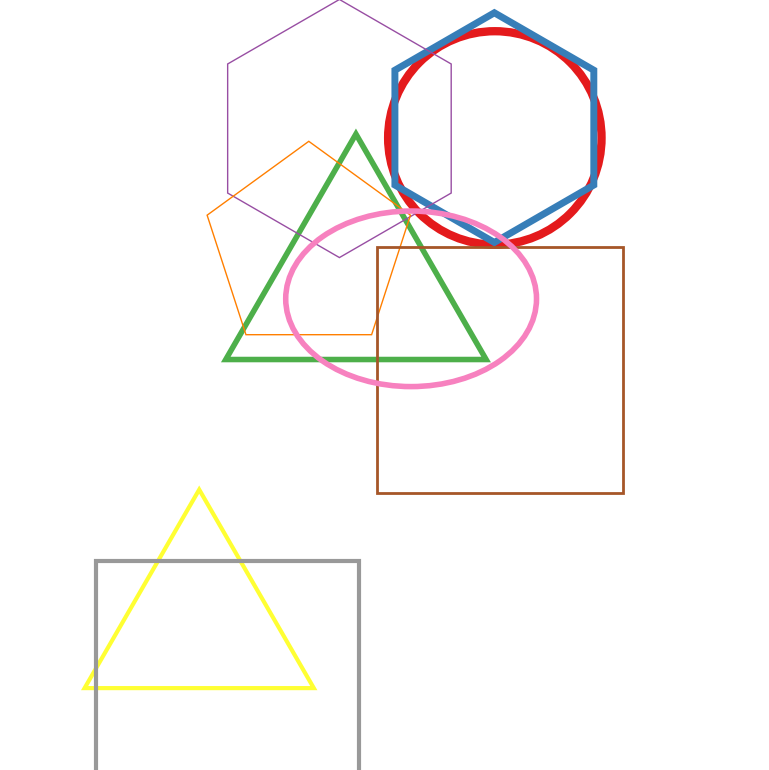[{"shape": "circle", "thickness": 3, "radius": 0.69, "center": [0.643, 0.821]}, {"shape": "hexagon", "thickness": 2.5, "radius": 0.75, "center": [0.642, 0.834]}, {"shape": "triangle", "thickness": 2, "radius": 0.98, "center": [0.462, 0.631]}, {"shape": "hexagon", "thickness": 0.5, "radius": 0.84, "center": [0.441, 0.833]}, {"shape": "pentagon", "thickness": 0.5, "radius": 0.69, "center": [0.401, 0.678]}, {"shape": "triangle", "thickness": 1.5, "radius": 0.86, "center": [0.259, 0.192]}, {"shape": "square", "thickness": 1, "radius": 0.8, "center": [0.65, 0.519]}, {"shape": "oval", "thickness": 2, "radius": 0.81, "center": [0.534, 0.612]}, {"shape": "square", "thickness": 1.5, "radius": 0.85, "center": [0.296, 0.101]}]